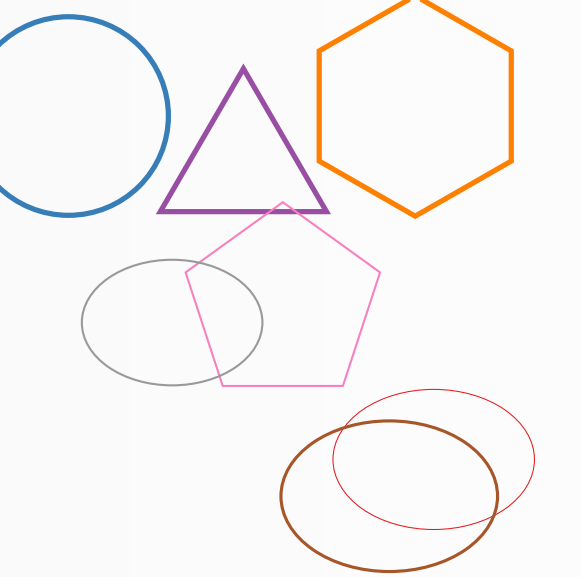[{"shape": "oval", "thickness": 0.5, "radius": 0.87, "center": [0.746, 0.204]}, {"shape": "circle", "thickness": 2.5, "radius": 0.86, "center": [0.118, 0.798]}, {"shape": "triangle", "thickness": 2.5, "radius": 0.83, "center": [0.419, 0.715]}, {"shape": "hexagon", "thickness": 2.5, "radius": 0.95, "center": [0.714, 0.816]}, {"shape": "oval", "thickness": 1.5, "radius": 0.93, "center": [0.67, 0.14]}, {"shape": "pentagon", "thickness": 1, "radius": 0.88, "center": [0.487, 0.473]}, {"shape": "oval", "thickness": 1, "radius": 0.78, "center": [0.296, 0.441]}]